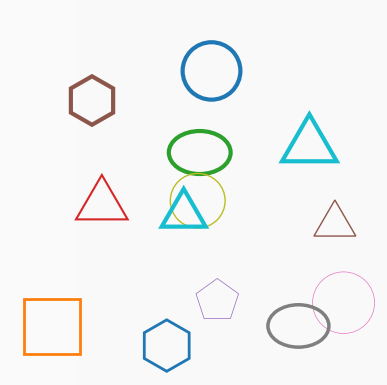[{"shape": "circle", "thickness": 3, "radius": 0.37, "center": [0.546, 0.816]}, {"shape": "hexagon", "thickness": 2, "radius": 0.33, "center": [0.43, 0.102]}, {"shape": "square", "thickness": 2, "radius": 0.36, "center": [0.134, 0.152]}, {"shape": "oval", "thickness": 3, "radius": 0.4, "center": [0.515, 0.604]}, {"shape": "triangle", "thickness": 1.5, "radius": 0.38, "center": [0.263, 0.469]}, {"shape": "pentagon", "thickness": 0.5, "radius": 0.29, "center": [0.561, 0.219]}, {"shape": "hexagon", "thickness": 3, "radius": 0.31, "center": [0.237, 0.739]}, {"shape": "triangle", "thickness": 1, "radius": 0.31, "center": [0.864, 0.418]}, {"shape": "circle", "thickness": 0.5, "radius": 0.4, "center": [0.887, 0.214]}, {"shape": "oval", "thickness": 2.5, "radius": 0.39, "center": [0.77, 0.153]}, {"shape": "circle", "thickness": 1, "radius": 0.35, "center": [0.51, 0.479]}, {"shape": "triangle", "thickness": 3, "radius": 0.33, "center": [0.474, 0.444]}, {"shape": "triangle", "thickness": 3, "radius": 0.41, "center": [0.798, 0.622]}]